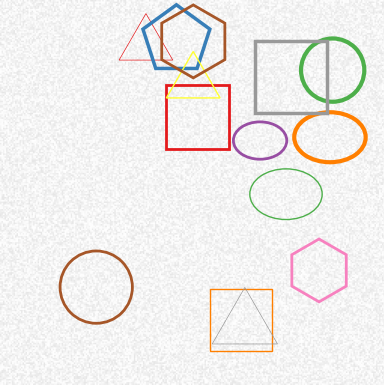[{"shape": "square", "thickness": 2, "radius": 0.41, "center": [0.513, 0.696]}, {"shape": "triangle", "thickness": 0.5, "radius": 0.4, "center": [0.379, 0.884]}, {"shape": "pentagon", "thickness": 2.5, "radius": 0.46, "center": [0.458, 0.896]}, {"shape": "circle", "thickness": 3, "radius": 0.41, "center": [0.864, 0.818]}, {"shape": "oval", "thickness": 1, "radius": 0.47, "center": [0.743, 0.496]}, {"shape": "oval", "thickness": 2, "radius": 0.35, "center": [0.676, 0.635]}, {"shape": "square", "thickness": 1, "radius": 0.4, "center": [0.625, 0.17]}, {"shape": "oval", "thickness": 3, "radius": 0.46, "center": [0.857, 0.644]}, {"shape": "triangle", "thickness": 1, "radius": 0.4, "center": [0.502, 0.786]}, {"shape": "circle", "thickness": 2, "radius": 0.47, "center": [0.25, 0.254]}, {"shape": "hexagon", "thickness": 2, "radius": 0.47, "center": [0.502, 0.892]}, {"shape": "hexagon", "thickness": 2, "radius": 0.41, "center": [0.829, 0.298]}, {"shape": "triangle", "thickness": 0.5, "radius": 0.49, "center": [0.636, 0.156]}, {"shape": "square", "thickness": 2.5, "radius": 0.47, "center": [0.756, 0.8]}]